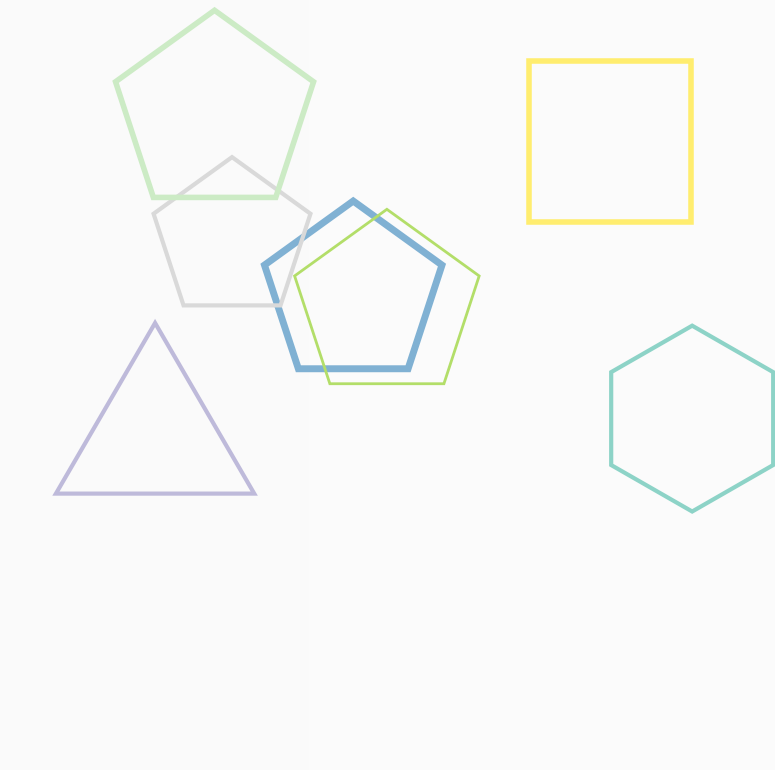[{"shape": "hexagon", "thickness": 1.5, "radius": 0.6, "center": [0.893, 0.456]}, {"shape": "triangle", "thickness": 1.5, "radius": 0.74, "center": [0.2, 0.433]}, {"shape": "pentagon", "thickness": 2.5, "radius": 0.6, "center": [0.456, 0.619]}, {"shape": "pentagon", "thickness": 1, "radius": 0.63, "center": [0.499, 0.603]}, {"shape": "pentagon", "thickness": 1.5, "radius": 0.53, "center": [0.299, 0.689]}, {"shape": "pentagon", "thickness": 2, "radius": 0.67, "center": [0.277, 0.852]}, {"shape": "square", "thickness": 2, "radius": 0.52, "center": [0.788, 0.816]}]